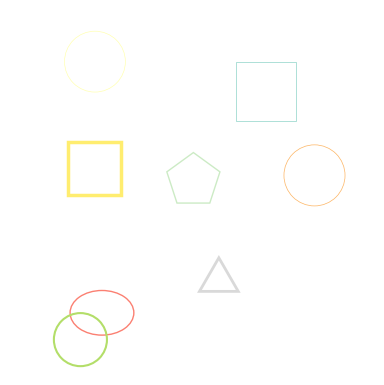[{"shape": "square", "thickness": 0.5, "radius": 0.39, "center": [0.691, 0.763]}, {"shape": "circle", "thickness": 0.5, "radius": 0.4, "center": [0.247, 0.84]}, {"shape": "oval", "thickness": 1, "radius": 0.41, "center": [0.265, 0.188]}, {"shape": "circle", "thickness": 0.5, "radius": 0.4, "center": [0.817, 0.544]}, {"shape": "circle", "thickness": 1.5, "radius": 0.34, "center": [0.209, 0.118]}, {"shape": "triangle", "thickness": 2, "radius": 0.29, "center": [0.568, 0.272]}, {"shape": "pentagon", "thickness": 1, "radius": 0.36, "center": [0.502, 0.531]}, {"shape": "square", "thickness": 2.5, "radius": 0.34, "center": [0.245, 0.563]}]